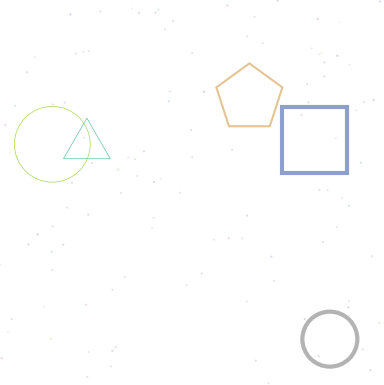[{"shape": "triangle", "thickness": 0.5, "radius": 0.35, "center": [0.226, 0.623]}, {"shape": "square", "thickness": 3, "radius": 0.43, "center": [0.817, 0.636]}, {"shape": "circle", "thickness": 0.5, "radius": 0.49, "center": [0.136, 0.625]}, {"shape": "pentagon", "thickness": 1.5, "radius": 0.45, "center": [0.648, 0.745]}, {"shape": "circle", "thickness": 3, "radius": 0.36, "center": [0.857, 0.119]}]